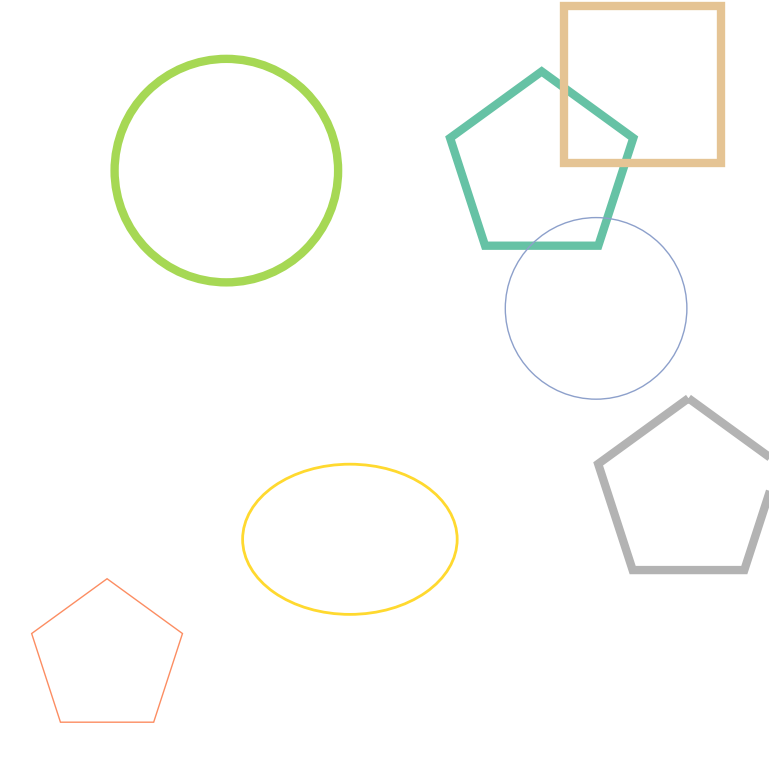[{"shape": "pentagon", "thickness": 3, "radius": 0.63, "center": [0.703, 0.782]}, {"shape": "pentagon", "thickness": 0.5, "radius": 0.51, "center": [0.139, 0.145]}, {"shape": "circle", "thickness": 0.5, "radius": 0.59, "center": [0.774, 0.6]}, {"shape": "circle", "thickness": 3, "radius": 0.73, "center": [0.294, 0.778]}, {"shape": "oval", "thickness": 1, "radius": 0.7, "center": [0.454, 0.3]}, {"shape": "square", "thickness": 3, "radius": 0.51, "center": [0.835, 0.89]}, {"shape": "pentagon", "thickness": 3, "radius": 0.62, "center": [0.894, 0.359]}]